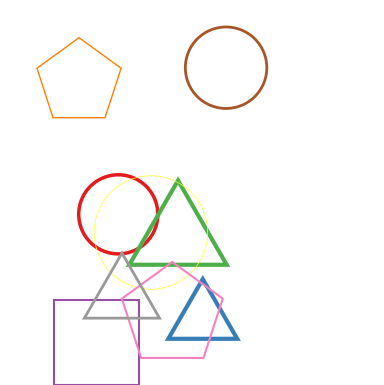[{"shape": "circle", "thickness": 2.5, "radius": 0.51, "center": [0.307, 0.443]}, {"shape": "triangle", "thickness": 3, "radius": 0.52, "center": [0.527, 0.172]}, {"shape": "triangle", "thickness": 3, "radius": 0.73, "center": [0.462, 0.385]}, {"shape": "square", "thickness": 1.5, "radius": 0.55, "center": [0.251, 0.11]}, {"shape": "pentagon", "thickness": 1, "radius": 0.57, "center": [0.205, 0.787]}, {"shape": "circle", "thickness": 0.5, "radius": 0.74, "center": [0.392, 0.396]}, {"shape": "circle", "thickness": 2, "radius": 0.53, "center": [0.587, 0.824]}, {"shape": "pentagon", "thickness": 1.5, "radius": 0.69, "center": [0.448, 0.182]}, {"shape": "triangle", "thickness": 2, "radius": 0.56, "center": [0.317, 0.23]}]